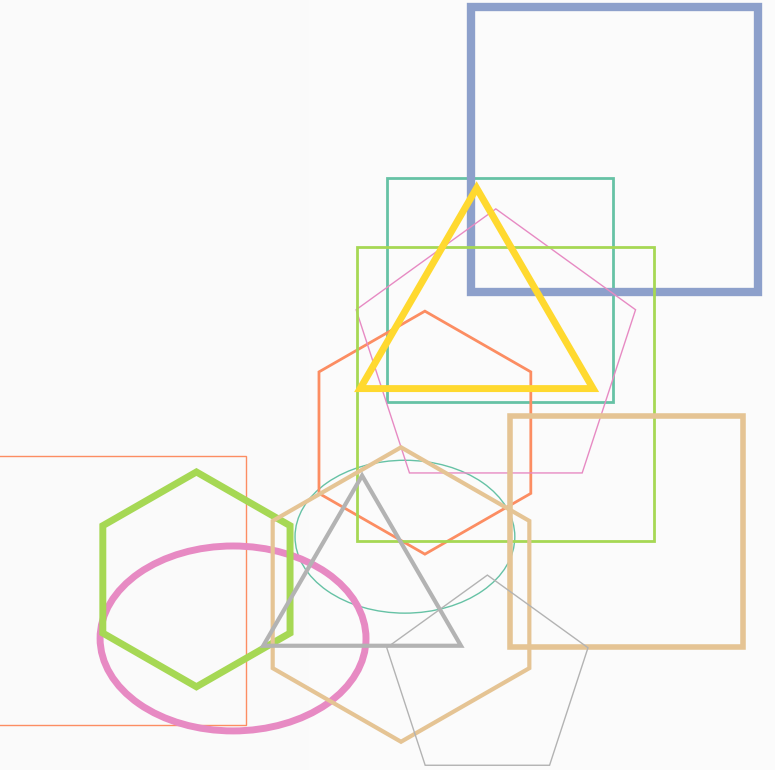[{"shape": "oval", "thickness": 0.5, "radius": 0.71, "center": [0.522, 0.303]}, {"shape": "square", "thickness": 1, "radius": 0.73, "center": [0.645, 0.623]}, {"shape": "hexagon", "thickness": 1, "radius": 0.79, "center": [0.548, 0.438]}, {"shape": "square", "thickness": 0.5, "radius": 0.87, "center": [0.143, 0.234]}, {"shape": "square", "thickness": 3, "radius": 0.93, "center": [0.793, 0.806]}, {"shape": "oval", "thickness": 2.5, "radius": 0.86, "center": [0.301, 0.171]}, {"shape": "pentagon", "thickness": 0.5, "radius": 0.95, "center": [0.64, 0.539]}, {"shape": "square", "thickness": 1, "radius": 0.96, "center": [0.652, 0.488]}, {"shape": "hexagon", "thickness": 2.5, "radius": 0.7, "center": [0.253, 0.248]}, {"shape": "triangle", "thickness": 2.5, "radius": 0.87, "center": [0.615, 0.582]}, {"shape": "hexagon", "thickness": 1.5, "radius": 0.96, "center": [0.517, 0.228]}, {"shape": "square", "thickness": 2, "radius": 0.75, "center": [0.808, 0.31]}, {"shape": "pentagon", "thickness": 0.5, "radius": 0.68, "center": [0.629, 0.117]}, {"shape": "triangle", "thickness": 1.5, "radius": 0.74, "center": [0.467, 0.235]}]